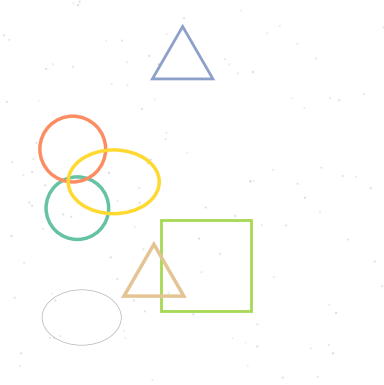[{"shape": "circle", "thickness": 2.5, "radius": 0.41, "center": [0.201, 0.459]}, {"shape": "circle", "thickness": 2.5, "radius": 0.43, "center": [0.189, 0.613]}, {"shape": "triangle", "thickness": 2, "radius": 0.45, "center": [0.474, 0.84]}, {"shape": "square", "thickness": 2, "radius": 0.59, "center": [0.535, 0.31]}, {"shape": "oval", "thickness": 2.5, "radius": 0.59, "center": [0.295, 0.528]}, {"shape": "triangle", "thickness": 2.5, "radius": 0.45, "center": [0.4, 0.276]}, {"shape": "oval", "thickness": 0.5, "radius": 0.51, "center": [0.212, 0.175]}]